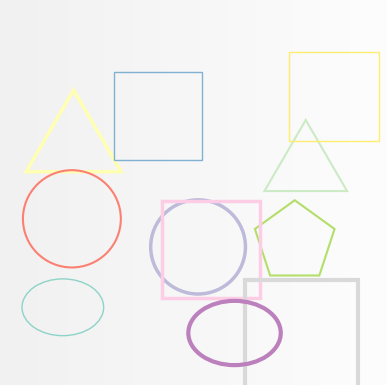[{"shape": "oval", "thickness": 1, "radius": 0.53, "center": [0.162, 0.202]}, {"shape": "triangle", "thickness": 2.5, "radius": 0.71, "center": [0.19, 0.625]}, {"shape": "circle", "thickness": 2.5, "radius": 0.61, "center": [0.511, 0.359]}, {"shape": "circle", "thickness": 1.5, "radius": 0.63, "center": [0.185, 0.432]}, {"shape": "square", "thickness": 1, "radius": 0.57, "center": [0.407, 0.699]}, {"shape": "pentagon", "thickness": 1.5, "radius": 0.54, "center": [0.761, 0.372]}, {"shape": "square", "thickness": 2.5, "radius": 0.63, "center": [0.544, 0.353]}, {"shape": "square", "thickness": 3, "radius": 0.73, "center": [0.778, 0.127]}, {"shape": "oval", "thickness": 3, "radius": 0.6, "center": [0.605, 0.135]}, {"shape": "triangle", "thickness": 1.5, "radius": 0.62, "center": [0.789, 0.565]}, {"shape": "square", "thickness": 1, "radius": 0.58, "center": [0.862, 0.75]}]